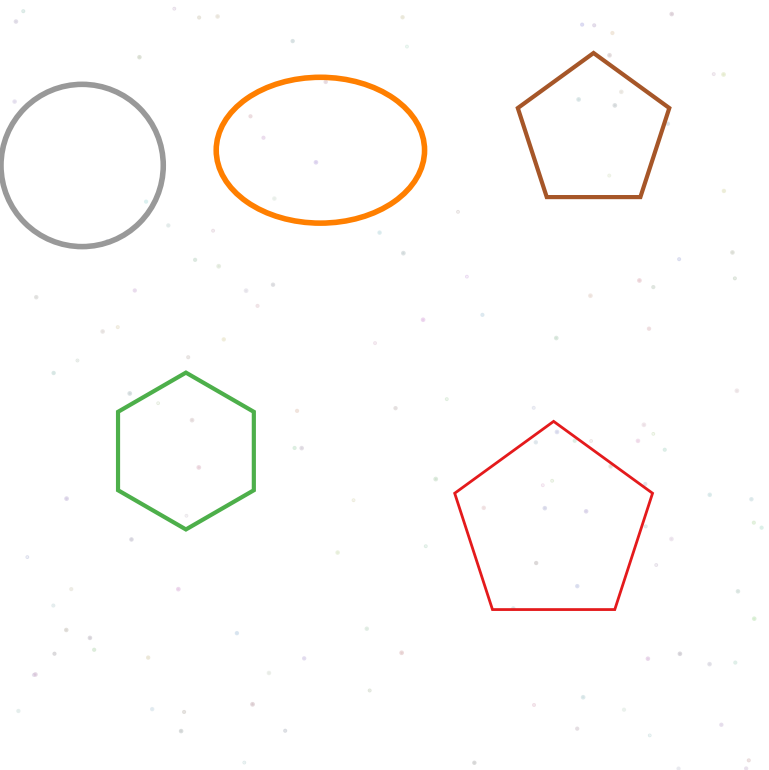[{"shape": "pentagon", "thickness": 1, "radius": 0.68, "center": [0.719, 0.318]}, {"shape": "hexagon", "thickness": 1.5, "radius": 0.51, "center": [0.241, 0.414]}, {"shape": "oval", "thickness": 2, "radius": 0.68, "center": [0.416, 0.805]}, {"shape": "pentagon", "thickness": 1.5, "radius": 0.52, "center": [0.771, 0.828]}, {"shape": "circle", "thickness": 2, "radius": 0.53, "center": [0.107, 0.785]}]